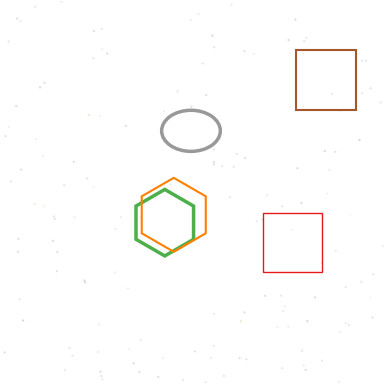[{"shape": "square", "thickness": 1, "radius": 0.38, "center": [0.76, 0.37]}, {"shape": "hexagon", "thickness": 2.5, "radius": 0.43, "center": [0.428, 0.422]}, {"shape": "hexagon", "thickness": 1.5, "radius": 0.48, "center": [0.451, 0.442]}, {"shape": "square", "thickness": 1.5, "radius": 0.39, "center": [0.847, 0.793]}, {"shape": "oval", "thickness": 2.5, "radius": 0.38, "center": [0.496, 0.66]}]